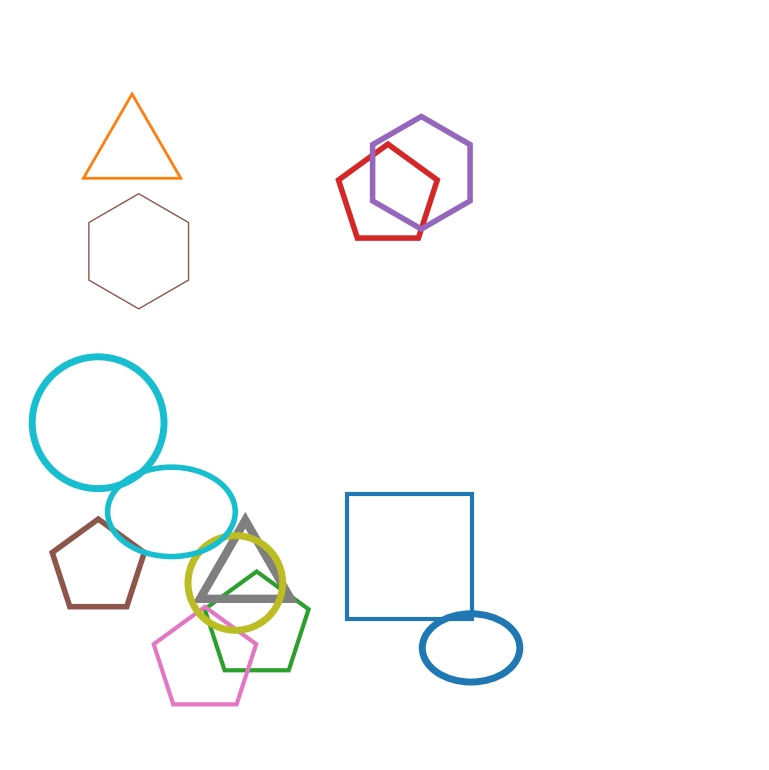[{"shape": "oval", "thickness": 2.5, "radius": 0.32, "center": [0.612, 0.159]}, {"shape": "square", "thickness": 1.5, "radius": 0.41, "center": [0.532, 0.277]}, {"shape": "triangle", "thickness": 1, "radius": 0.36, "center": [0.172, 0.805]}, {"shape": "pentagon", "thickness": 1.5, "radius": 0.35, "center": [0.333, 0.187]}, {"shape": "pentagon", "thickness": 2, "radius": 0.34, "center": [0.504, 0.745]}, {"shape": "hexagon", "thickness": 2, "radius": 0.37, "center": [0.547, 0.776]}, {"shape": "pentagon", "thickness": 2, "radius": 0.31, "center": [0.128, 0.263]}, {"shape": "hexagon", "thickness": 0.5, "radius": 0.37, "center": [0.18, 0.674]}, {"shape": "pentagon", "thickness": 1.5, "radius": 0.35, "center": [0.266, 0.142]}, {"shape": "triangle", "thickness": 3, "radius": 0.34, "center": [0.319, 0.256]}, {"shape": "circle", "thickness": 2.5, "radius": 0.31, "center": [0.306, 0.243]}, {"shape": "circle", "thickness": 2.5, "radius": 0.43, "center": [0.127, 0.451]}, {"shape": "oval", "thickness": 2, "radius": 0.41, "center": [0.223, 0.335]}]